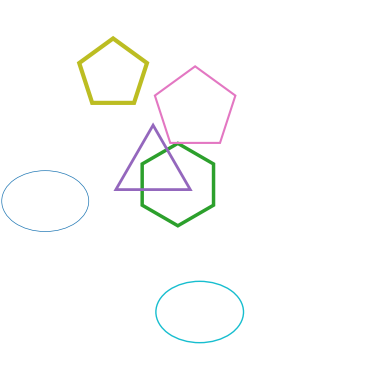[{"shape": "oval", "thickness": 0.5, "radius": 0.56, "center": [0.117, 0.478]}, {"shape": "hexagon", "thickness": 2.5, "radius": 0.54, "center": [0.462, 0.521]}, {"shape": "triangle", "thickness": 2, "radius": 0.56, "center": [0.398, 0.563]}, {"shape": "pentagon", "thickness": 1.5, "radius": 0.55, "center": [0.507, 0.718]}, {"shape": "pentagon", "thickness": 3, "radius": 0.46, "center": [0.294, 0.808]}, {"shape": "oval", "thickness": 1, "radius": 0.57, "center": [0.519, 0.19]}]